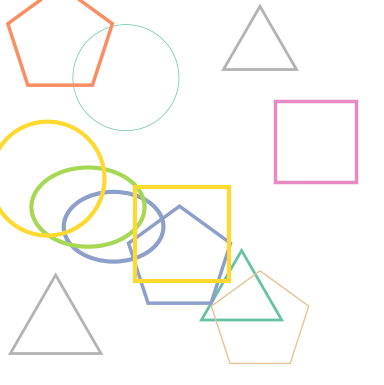[{"shape": "triangle", "thickness": 2, "radius": 0.6, "center": [0.628, 0.229]}, {"shape": "circle", "thickness": 0.5, "radius": 0.69, "center": [0.327, 0.798]}, {"shape": "pentagon", "thickness": 2.5, "radius": 0.71, "center": [0.156, 0.894]}, {"shape": "oval", "thickness": 3, "radius": 0.65, "center": [0.295, 0.411]}, {"shape": "pentagon", "thickness": 2.5, "radius": 0.7, "center": [0.466, 0.325]}, {"shape": "square", "thickness": 2.5, "radius": 0.52, "center": [0.82, 0.633]}, {"shape": "oval", "thickness": 3, "radius": 0.73, "center": [0.229, 0.462]}, {"shape": "square", "thickness": 3, "radius": 0.61, "center": [0.473, 0.392]}, {"shape": "circle", "thickness": 3, "radius": 0.74, "center": [0.123, 0.536]}, {"shape": "pentagon", "thickness": 1, "radius": 0.67, "center": [0.675, 0.164]}, {"shape": "triangle", "thickness": 2, "radius": 0.55, "center": [0.675, 0.874]}, {"shape": "triangle", "thickness": 2, "radius": 0.68, "center": [0.145, 0.15]}]